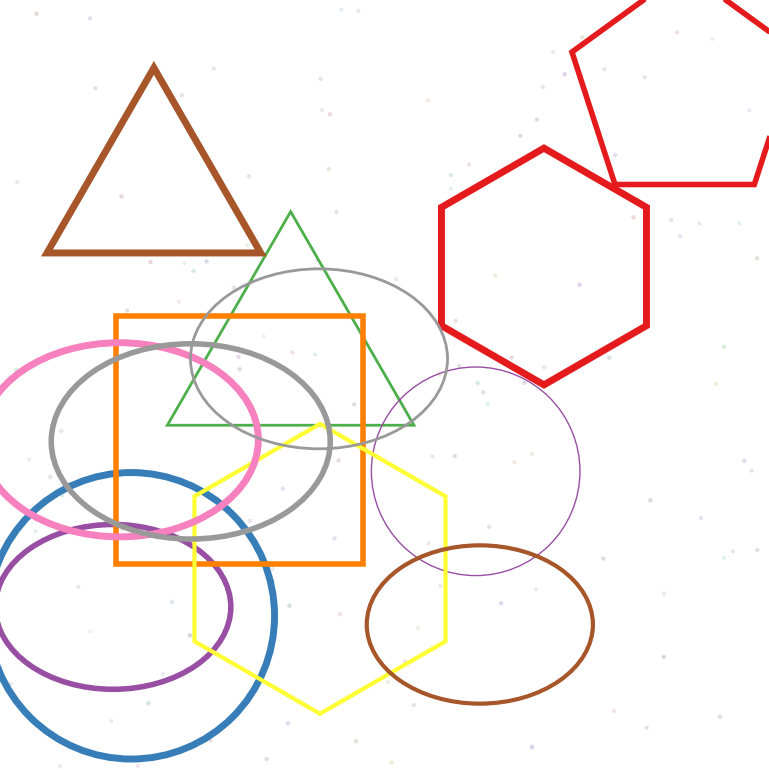[{"shape": "pentagon", "thickness": 2, "radius": 0.77, "center": [0.889, 0.885]}, {"shape": "hexagon", "thickness": 2.5, "radius": 0.77, "center": [0.706, 0.654]}, {"shape": "circle", "thickness": 2.5, "radius": 0.93, "center": [0.171, 0.2]}, {"shape": "triangle", "thickness": 1, "radius": 0.92, "center": [0.377, 0.54]}, {"shape": "oval", "thickness": 2, "radius": 0.76, "center": [0.147, 0.212]}, {"shape": "circle", "thickness": 0.5, "radius": 0.68, "center": [0.618, 0.388]}, {"shape": "square", "thickness": 2, "radius": 0.8, "center": [0.311, 0.428]}, {"shape": "hexagon", "thickness": 1.5, "radius": 0.94, "center": [0.416, 0.261]}, {"shape": "oval", "thickness": 1.5, "radius": 0.73, "center": [0.623, 0.189]}, {"shape": "triangle", "thickness": 2.5, "radius": 0.8, "center": [0.2, 0.752]}, {"shape": "oval", "thickness": 2.5, "radius": 0.9, "center": [0.155, 0.429]}, {"shape": "oval", "thickness": 2, "radius": 0.91, "center": [0.248, 0.427]}, {"shape": "oval", "thickness": 1, "radius": 0.83, "center": [0.414, 0.534]}]